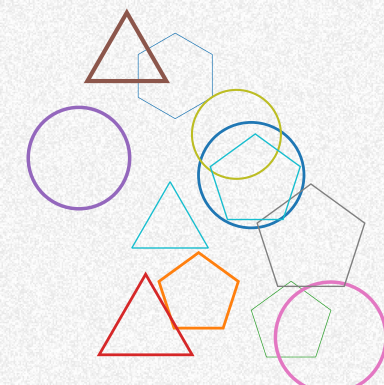[{"shape": "hexagon", "thickness": 0.5, "radius": 0.56, "center": [0.455, 0.803]}, {"shape": "circle", "thickness": 2, "radius": 0.68, "center": [0.653, 0.545]}, {"shape": "pentagon", "thickness": 2, "radius": 0.54, "center": [0.516, 0.235]}, {"shape": "pentagon", "thickness": 0.5, "radius": 0.54, "center": [0.756, 0.161]}, {"shape": "triangle", "thickness": 2, "radius": 0.7, "center": [0.378, 0.148]}, {"shape": "circle", "thickness": 2.5, "radius": 0.66, "center": [0.205, 0.589]}, {"shape": "triangle", "thickness": 3, "radius": 0.59, "center": [0.329, 0.849]}, {"shape": "circle", "thickness": 2.5, "radius": 0.72, "center": [0.859, 0.124]}, {"shape": "pentagon", "thickness": 1, "radius": 0.73, "center": [0.808, 0.375]}, {"shape": "circle", "thickness": 1.5, "radius": 0.58, "center": [0.614, 0.651]}, {"shape": "triangle", "thickness": 1, "radius": 0.57, "center": [0.442, 0.413]}, {"shape": "pentagon", "thickness": 1, "radius": 0.61, "center": [0.663, 0.529]}]